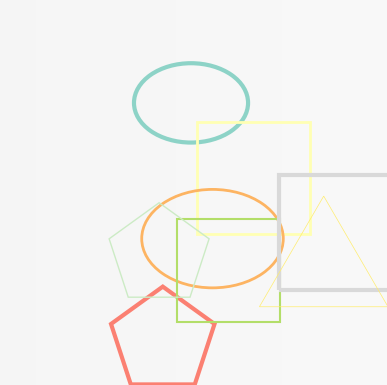[{"shape": "oval", "thickness": 3, "radius": 0.74, "center": [0.493, 0.733]}, {"shape": "square", "thickness": 2, "radius": 0.73, "center": [0.653, 0.537]}, {"shape": "pentagon", "thickness": 3, "radius": 0.7, "center": [0.42, 0.115]}, {"shape": "oval", "thickness": 2, "radius": 0.91, "center": [0.548, 0.38]}, {"shape": "square", "thickness": 1.5, "radius": 0.67, "center": [0.59, 0.297]}, {"shape": "square", "thickness": 3, "radius": 0.75, "center": [0.87, 0.396]}, {"shape": "pentagon", "thickness": 1, "radius": 0.68, "center": [0.411, 0.338]}, {"shape": "triangle", "thickness": 0.5, "radius": 0.96, "center": [0.835, 0.299]}]